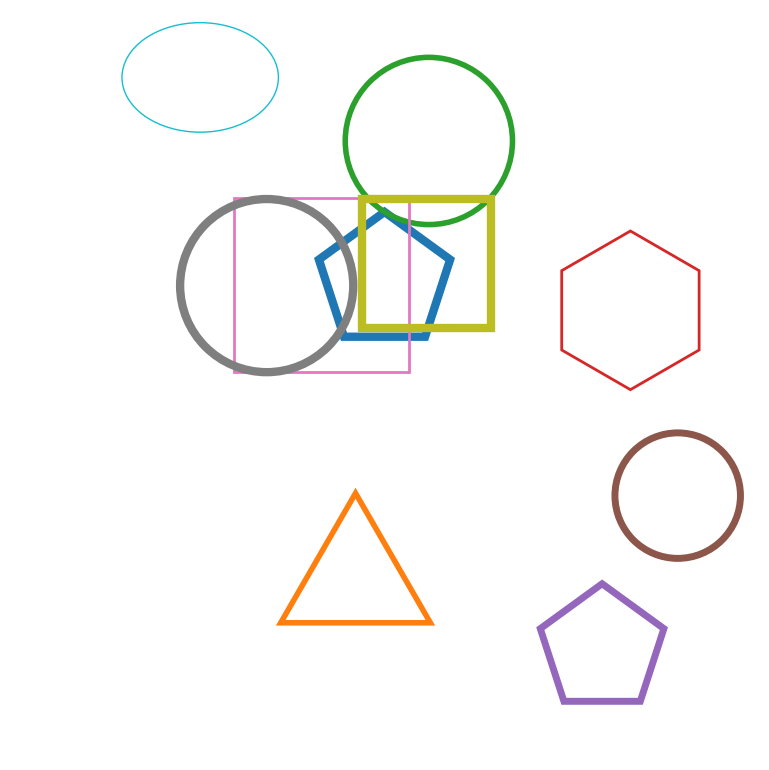[{"shape": "pentagon", "thickness": 3, "radius": 0.45, "center": [0.499, 0.635]}, {"shape": "triangle", "thickness": 2, "radius": 0.56, "center": [0.462, 0.247]}, {"shape": "circle", "thickness": 2, "radius": 0.54, "center": [0.557, 0.817]}, {"shape": "hexagon", "thickness": 1, "radius": 0.52, "center": [0.819, 0.597]}, {"shape": "pentagon", "thickness": 2.5, "radius": 0.42, "center": [0.782, 0.157]}, {"shape": "circle", "thickness": 2.5, "radius": 0.41, "center": [0.88, 0.356]}, {"shape": "square", "thickness": 1, "radius": 0.57, "center": [0.418, 0.63]}, {"shape": "circle", "thickness": 3, "radius": 0.56, "center": [0.346, 0.629]}, {"shape": "square", "thickness": 3, "radius": 0.42, "center": [0.554, 0.657]}, {"shape": "oval", "thickness": 0.5, "radius": 0.51, "center": [0.26, 0.899]}]